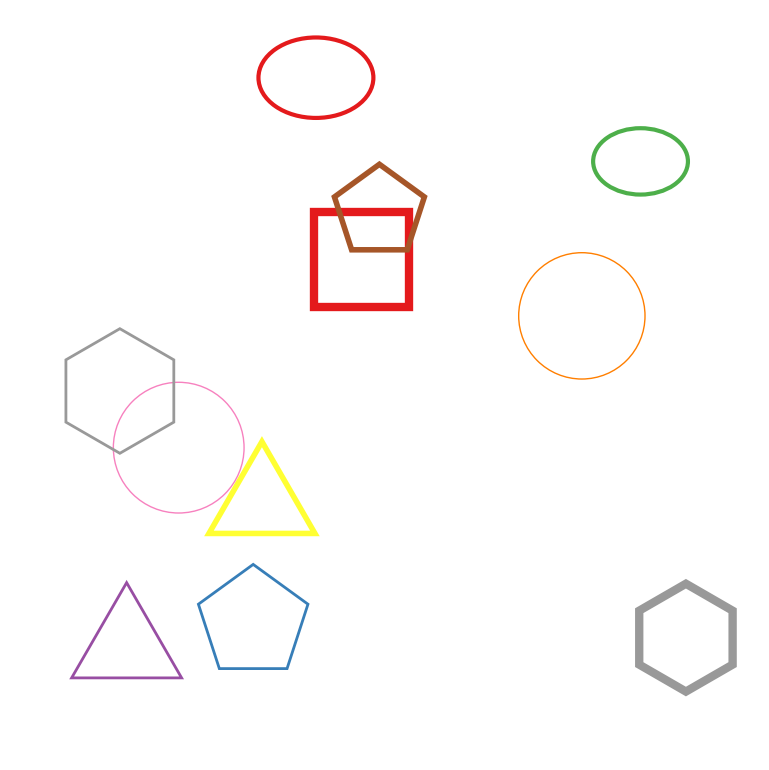[{"shape": "oval", "thickness": 1.5, "radius": 0.37, "center": [0.41, 0.899]}, {"shape": "square", "thickness": 3, "radius": 0.31, "center": [0.47, 0.663]}, {"shape": "pentagon", "thickness": 1, "radius": 0.37, "center": [0.329, 0.192]}, {"shape": "oval", "thickness": 1.5, "radius": 0.31, "center": [0.832, 0.79]}, {"shape": "triangle", "thickness": 1, "radius": 0.41, "center": [0.164, 0.161]}, {"shape": "circle", "thickness": 0.5, "radius": 0.41, "center": [0.756, 0.59]}, {"shape": "triangle", "thickness": 2, "radius": 0.4, "center": [0.34, 0.347]}, {"shape": "pentagon", "thickness": 2, "radius": 0.31, "center": [0.493, 0.725]}, {"shape": "circle", "thickness": 0.5, "radius": 0.42, "center": [0.232, 0.419]}, {"shape": "hexagon", "thickness": 1, "radius": 0.4, "center": [0.156, 0.492]}, {"shape": "hexagon", "thickness": 3, "radius": 0.35, "center": [0.891, 0.172]}]